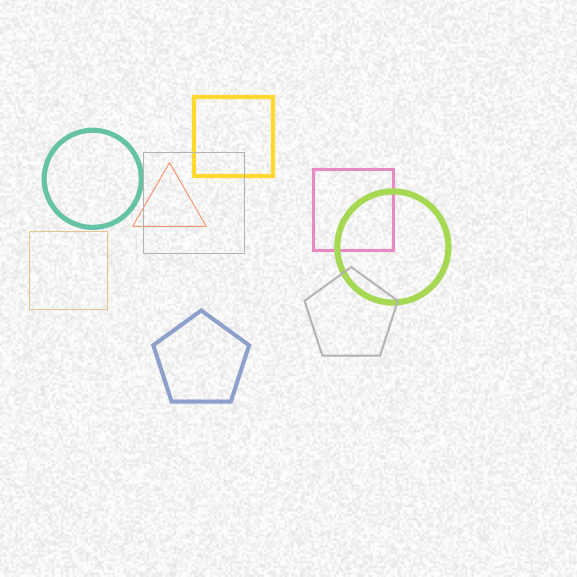[{"shape": "circle", "thickness": 2.5, "radius": 0.42, "center": [0.161, 0.689]}, {"shape": "triangle", "thickness": 0.5, "radius": 0.37, "center": [0.293, 0.644]}, {"shape": "pentagon", "thickness": 2, "radius": 0.44, "center": [0.348, 0.374]}, {"shape": "square", "thickness": 1.5, "radius": 0.35, "center": [0.611, 0.636]}, {"shape": "circle", "thickness": 3, "radius": 0.48, "center": [0.68, 0.571]}, {"shape": "square", "thickness": 2, "radius": 0.34, "center": [0.405, 0.764]}, {"shape": "square", "thickness": 0.5, "radius": 0.33, "center": [0.118, 0.532]}, {"shape": "pentagon", "thickness": 1, "radius": 0.42, "center": [0.608, 0.452]}, {"shape": "square", "thickness": 0.5, "radius": 0.44, "center": [0.334, 0.649]}]